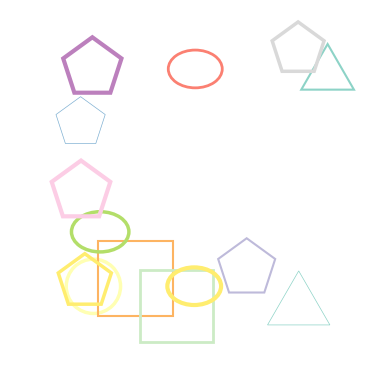[{"shape": "triangle", "thickness": 0.5, "radius": 0.47, "center": [0.776, 0.203]}, {"shape": "triangle", "thickness": 1.5, "radius": 0.39, "center": [0.851, 0.807]}, {"shape": "circle", "thickness": 2.5, "radius": 0.35, "center": [0.243, 0.256]}, {"shape": "pentagon", "thickness": 1.5, "radius": 0.39, "center": [0.641, 0.303]}, {"shape": "oval", "thickness": 2, "radius": 0.35, "center": [0.507, 0.821]}, {"shape": "pentagon", "thickness": 0.5, "radius": 0.34, "center": [0.209, 0.682]}, {"shape": "square", "thickness": 1.5, "radius": 0.49, "center": [0.353, 0.276]}, {"shape": "oval", "thickness": 2.5, "radius": 0.37, "center": [0.26, 0.398]}, {"shape": "pentagon", "thickness": 3, "radius": 0.4, "center": [0.21, 0.503]}, {"shape": "pentagon", "thickness": 2.5, "radius": 0.35, "center": [0.774, 0.872]}, {"shape": "pentagon", "thickness": 3, "radius": 0.4, "center": [0.24, 0.824]}, {"shape": "square", "thickness": 2, "radius": 0.47, "center": [0.458, 0.205]}, {"shape": "oval", "thickness": 3, "radius": 0.35, "center": [0.504, 0.257]}, {"shape": "pentagon", "thickness": 2.5, "radius": 0.36, "center": [0.22, 0.269]}]